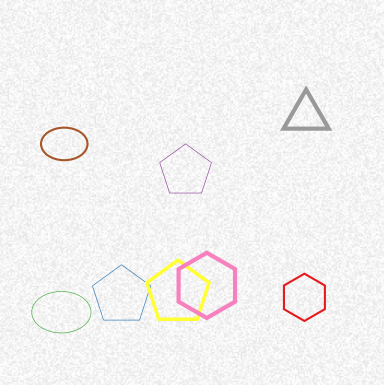[{"shape": "hexagon", "thickness": 1.5, "radius": 0.31, "center": [0.791, 0.228]}, {"shape": "pentagon", "thickness": 0.5, "radius": 0.4, "center": [0.316, 0.233]}, {"shape": "oval", "thickness": 0.5, "radius": 0.38, "center": [0.159, 0.189]}, {"shape": "pentagon", "thickness": 0.5, "radius": 0.35, "center": [0.482, 0.556]}, {"shape": "pentagon", "thickness": 2.5, "radius": 0.42, "center": [0.462, 0.24]}, {"shape": "oval", "thickness": 1.5, "radius": 0.3, "center": [0.167, 0.626]}, {"shape": "hexagon", "thickness": 3, "radius": 0.42, "center": [0.537, 0.259]}, {"shape": "triangle", "thickness": 3, "radius": 0.34, "center": [0.795, 0.7]}]